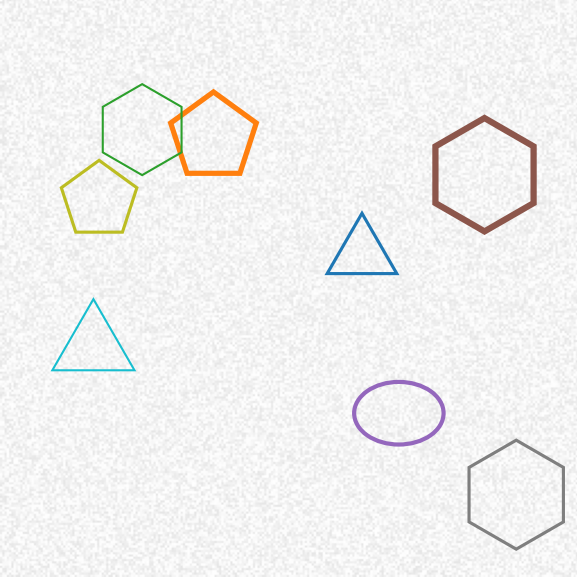[{"shape": "triangle", "thickness": 1.5, "radius": 0.35, "center": [0.627, 0.56]}, {"shape": "pentagon", "thickness": 2.5, "radius": 0.39, "center": [0.37, 0.762]}, {"shape": "hexagon", "thickness": 1, "radius": 0.39, "center": [0.246, 0.775]}, {"shape": "oval", "thickness": 2, "radius": 0.39, "center": [0.691, 0.284]}, {"shape": "hexagon", "thickness": 3, "radius": 0.49, "center": [0.839, 0.697]}, {"shape": "hexagon", "thickness": 1.5, "radius": 0.47, "center": [0.894, 0.143]}, {"shape": "pentagon", "thickness": 1.5, "radius": 0.34, "center": [0.172, 0.653]}, {"shape": "triangle", "thickness": 1, "radius": 0.41, "center": [0.162, 0.399]}]